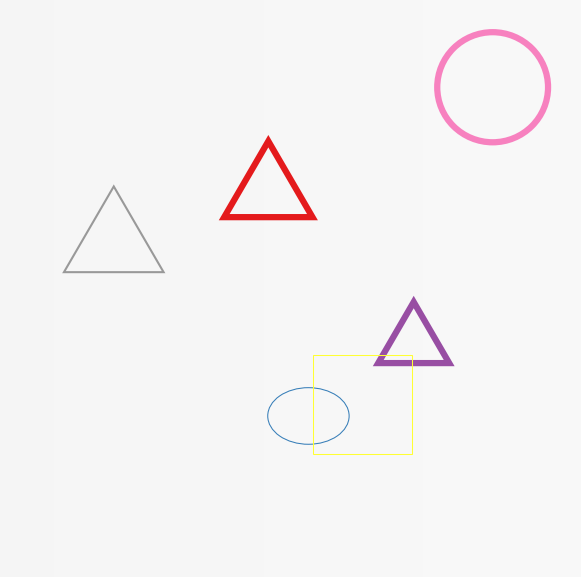[{"shape": "triangle", "thickness": 3, "radius": 0.44, "center": [0.462, 0.667]}, {"shape": "oval", "thickness": 0.5, "radius": 0.35, "center": [0.531, 0.279]}, {"shape": "triangle", "thickness": 3, "radius": 0.35, "center": [0.712, 0.406]}, {"shape": "square", "thickness": 0.5, "radius": 0.42, "center": [0.623, 0.299]}, {"shape": "circle", "thickness": 3, "radius": 0.48, "center": [0.848, 0.848]}, {"shape": "triangle", "thickness": 1, "radius": 0.49, "center": [0.196, 0.577]}]